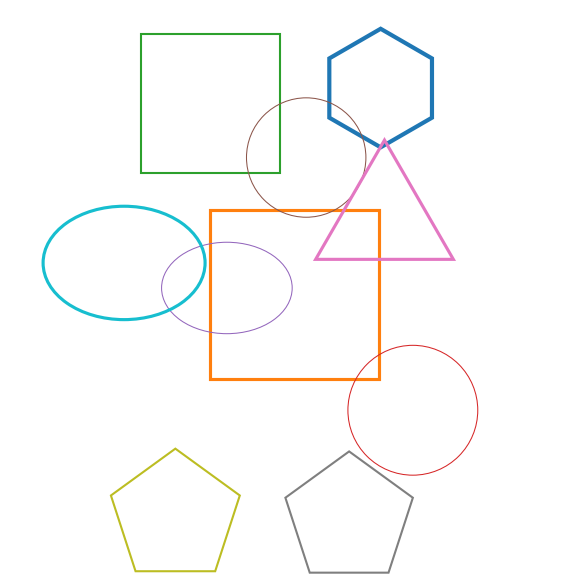[{"shape": "hexagon", "thickness": 2, "radius": 0.51, "center": [0.659, 0.847]}, {"shape": "square", "thickness": 1.5, "radius": 0.73, "center": [0.51, 0.489]}, {"shape": "square", "thickness": 1, "radius": 0.6, "center": [0.365, 0.82]}, {"shape": "circle", "thickness": 0.5, "radius": 0.56, "center": [0.715, 0.289]}, {"shape": "oval", "thickness": 0.5, "radius": 0.57, "center": [0.393, 0.5]}, {"shape": "circle", "thickness": 0.5, "radius": 0.52, "center": [0.53, 0.726]}, {"shape": "triangle", "thickness": 1.5, "radius": 0.69, "center": [0.666, 0.619]}, {"shape": "pentagon", "thickness": 1, "radius": 0.58, "center": [0.605, 0.101]}, {"shape": "pentagon", "thickness": 1, "radius": 0.59, "center": [0.304, 0.105]}, {"shape": "oval", "thickness": 1.5, "radius": 0.7, "center": [0.215, 0.544]}]